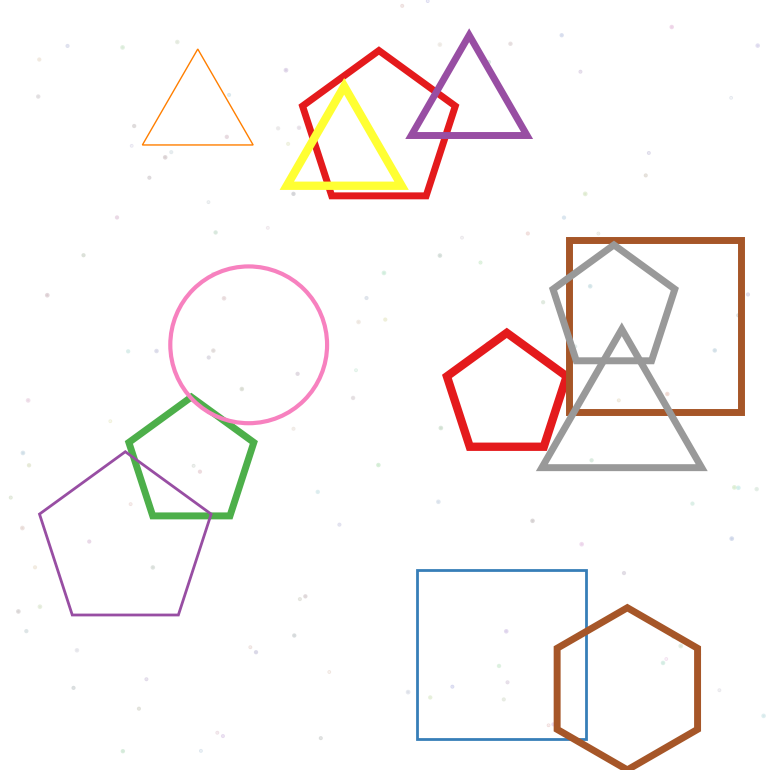[{"shape": "pentagon", "thickness": 2.5, "radius": 0.52, "center": [0.492, 0.83]}, {"shape": "pentagon", "thickness": 3, "radius": 0.41, "center": [0.658, 0.486]}, {"shape": "square", "thickness": 1, "radius": 0.55, "center": [0.651, 0.15]}, {"shape": "pentagon", "thickness": 2.5, "radius": 0.43, "center": [0.249, 0.399]}, {"shape": "pentagon", "thickness": 1, "radius": 0.59, "center": [0.163, 0.296]}, {"shape": "triangle", "thickness": 2.5, "radius": 0.43, "center": [0.609, 0.867]}, {"shape": "triangle", "thickness": 0.5, "radius": 0.42, "center": [0.257, 0.853]}, {"shape": "triangle", "thickness": 3, "radius": 0.43, "center": [0.447, 0.802]}, {"shape": "square", "thickness": 2.5, "radius": 0.56, "center": [0.85, 0.577]}, {"shape": "hexagon", "thickness": 2.5, "radius": 0.53, "center": [0.815, 0.105]}, {"shape": "circle", "thickness": 1.5, "radius": 0.51, "center": [0.323, 0.552]}, {"shape": "pentagon", "thickness": 2.5, "radius": 0.42, "center": [0.797, 0.599]}, {"shape": "triangle", "thickness": 2.5, "radius": 0.6, "center": [0.808, 0.453]}]